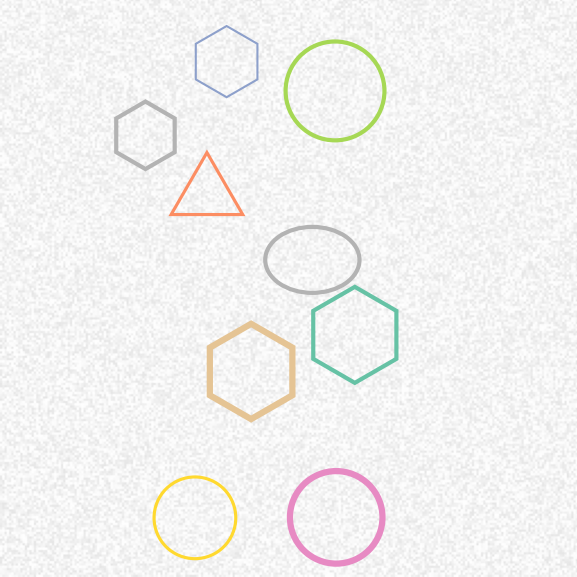[{"shape": "hexagon", "thickness": 2, "radius": 0.42, "center": [0.614, 0.419]}, {"shape": "triangle", "thickness": 1.5, "radius": 0.36, "center": [0.358, 0.663]}, {"shape": "hexagon", "thickness": 1, "radius": 0.31, "center": [0.392, 0.892]}, {"shape": "circle", "thickness": 3, "radius": 0.4, "center": [0.582, 0.103]}, {"shape": "circle", "thickness": 2, "radius": 0.43, "center": [0.58, 0.842]}, {"shape": "circle", "thickness": 1.5, "radius": 0.35, "center": [0.338, 0.102]}, {"shape": "hexagon", "thickness": 3, "radius": 0.41, "center": [0.435, 0.356]}, {"shape": "hexagon", "thickness": 2, "radius": 0.29, "center": [0.252, 0.765]}, {"shape": "oval", "thickness": 2, "radius": 0.41, "center": [0.541, 0.549]}]